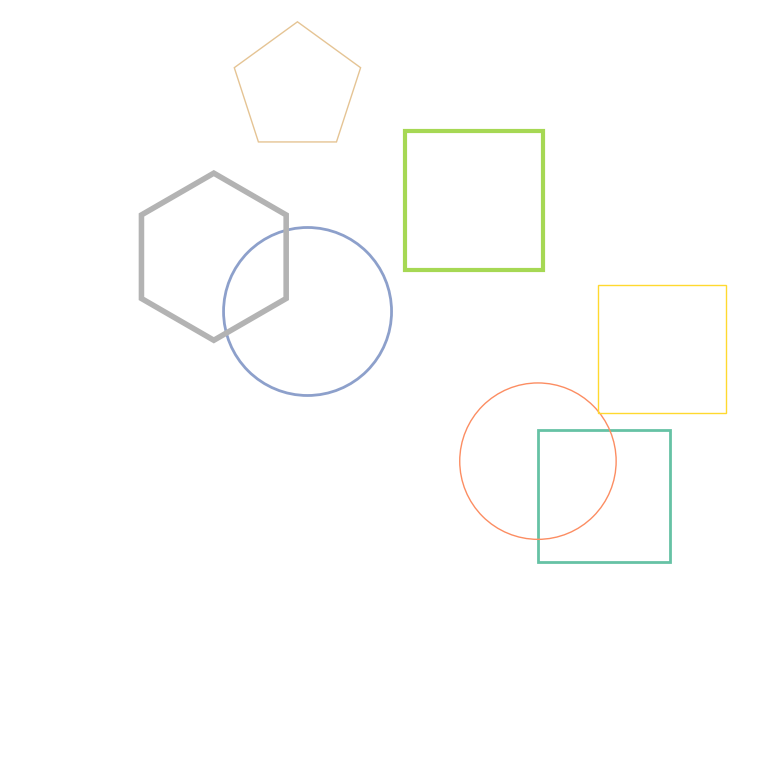[{"shape": "square", "thickness": 1, "radius": 0.43, "center": [0.784, 0.356]}, {"shape": "circle", "thickness": 0.5, "radius": 0.51, "center": [0.699, 0.401]}, {"shape": "circle", "thickness": 1, "radius": 0.55, "center": [0.399, 0.595]}, {"shape": "square", "thickness": 1.5, "radius": 0.45, "center": [0.616, 0.739]}, {"shape": "square", "thickness": 0.5, "radius": 0.42, "center": [0.859, 0.546]}, {"shape": "pentagon", "thickness": 0.5, "radius": 0.43, "center": [0.386, 0.885]}, {"shape": "hexagon", "thickness": 2, "radius": 0.54, "center": [0.278, 0.667]}]